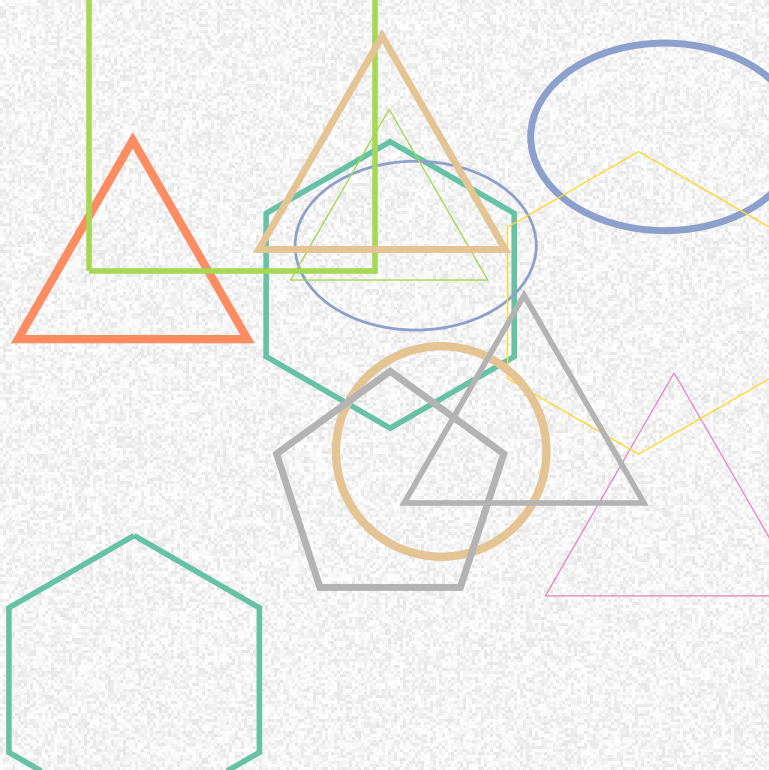[{"shape": "hexagon", "thickness": 2, "radius": 0.93, "center": [0.507, 0.63]}, {"shape": "hexagon", "thickness": 2, "radius": 0.94, "center": [0.174, 0.117]}, {"shape": "triangle", "thickness": 3, "radius": 0.86, "center": [0.172, 0.646]}, {"shape": "oval", "thickness": 1, "radius": 0.78, "center": [0.54, 0.681]}, {"shape": "oval", "thickness": 2.5, "radius": 0.87, "center": [0.863, 0.822]}, {"shape": "triangle", "thickness": 0.5, "radius": 0.97, "center": [0.876, 0.323]}, {"shape": "square", "thickness": 2, "radius": 0.93, "center": [0.302, 0.834]}, {"shape": "triangle", "thickness": 0.5, "radius": 0.74, "center": [0.505, 0.71]}, {"shape": "hexagon", "thickness": 0.5, "radius": 0.98, "center": [0.829, 0.607]}, {"shape": "circle", "thickness": 3, "radius": 0.68, "center": [0.573, 0.414]}, {"shape": "triangle", "thickness": 2.5, "radius": 0.92, "center": [0.496, 0.768]}, {"shape": "triangle", "thickness": 2, "radius": 0.9, "center": [0.681, 0.437]}, {"shape": "pentagon", "thickness": 2.5, "radius": 0.78, "center": [0.507, 0.363]}]